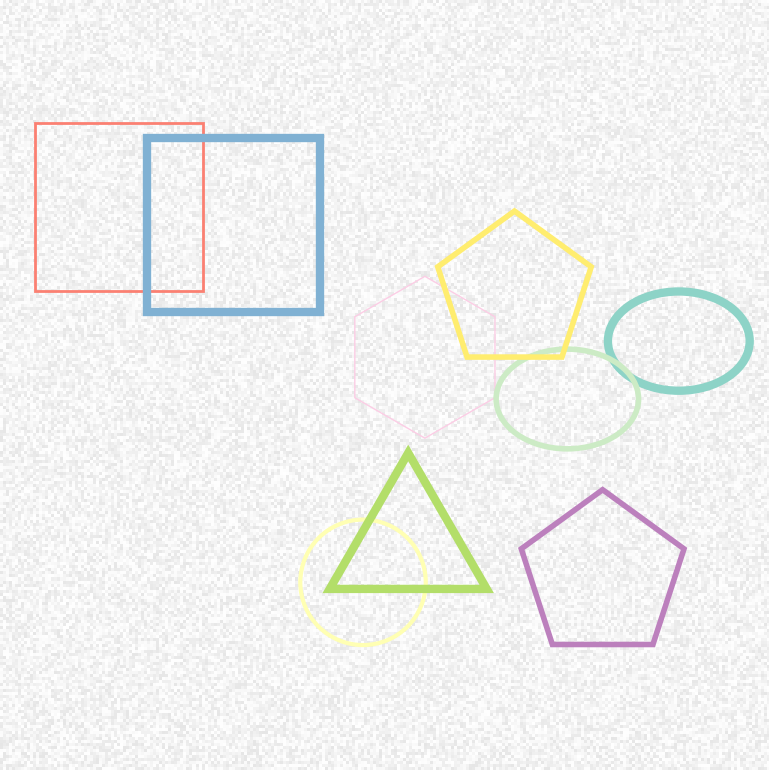[{"shape": "oval", "thickness": 3, "radius": 0.46, "center": [0.882, 0.557]}, {"shape": "circle", "thickness": 1.5, "radius": 0.41, "center": [0.471, 0.244]}, {"shape": "square", "thickness": 1, "radius": 0.55, "center": [0.155, 0.731]}, {"shape": "square", "thickness": 3, "radius": 0.56, "center": [0.303, 0.708]}, {"shape": "triangle", "thickness": 3, "radius": 0.59, "center": [0.53, 0.294]}, {"shape": "hexagon", "thickness": 0.5, "radius": 0.53, "center": [0.552, 0.536]}, {"shape": "pentagon", "thickness": 2, "radius": 0.56, "center": [0.783, 0.253]}, {"shape": "oval", "thickness": 2, "radius": 0.46, "center": [0.737, 0.482]}, {"shape": "pentagon", "thickness": 2, "radius": 0.52, "center": [0.668, 0.621]}]